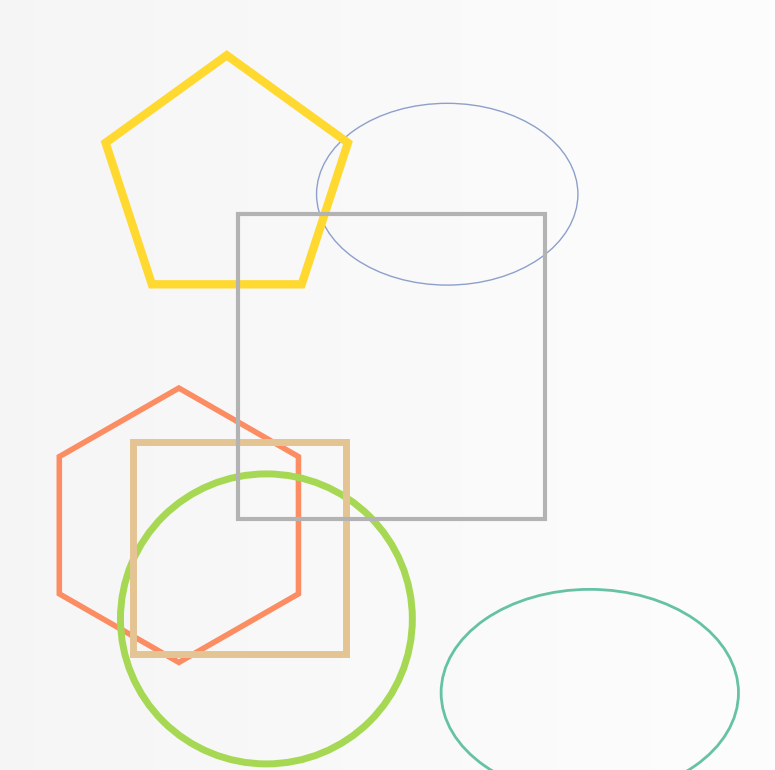[{"shape": "oval", "thickness": 1, "radius": 0.96, "center": [0.761, 0.1]}, {"shape": "hexagon", "thickness": 2, "radius": 0.89, "center": [0.231, 0.318]}, {"shape": "oval", "thickness": 0.5, "radius": 0.84, "center": [0.577, 0.748]}, {"shape": "circle", "thickness": 2.5, "radius": 0.94, "center": [0.344, 0.196]}, {"shape": "pentagon", "thickness": 3, "radius": 0.82, "center": [0.293, 0.764]}, {"shape": "square", "thickness": 2.5, "radius": 0.69, "center": [0.309, 0.289]}, {"shape": "square", "thickness": 1.5, "radius": 0.99, "center": [0.505, 0.524]}]